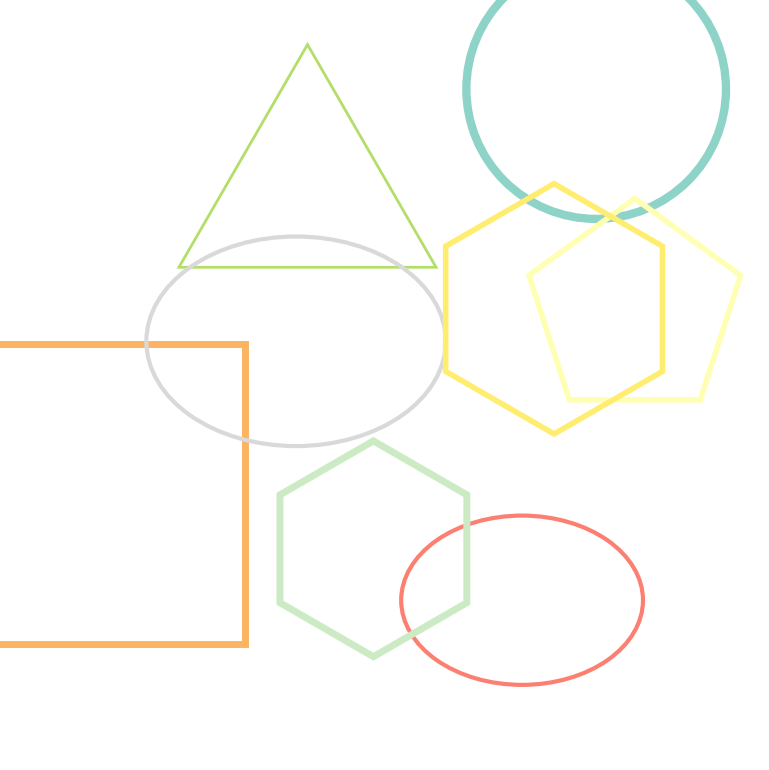[{"shape": "circle", "thickness": 3, "radius": 0.84, "center": [0.774, 0.884]}, {"shape": "pentagon", "thickness": 2, "radius": 0.72, "center": [0.824, 0.598]}, {"shape": "oval", "thickness": 1.5, "radius": 0.79, "center": [0.678, 0.22]}, {"shape": "square", "thickness": 2.5, "radius": 0.98, "center": [0.123, 0.358]}, {"shape": "triangle", "thickness": 1, "radius": 0.96, "center": [0.399, 0.749]}, {"shape": "oval", "thickness": 1.5, "radius": 0.97, "center": [0.385, 0.557]}, {"shape": "hexagon", "thickness": 2.5, "radius": 0.7, "center": [0.485, 0.287]}, {"shape": "hexagon", "thickness": 2, "radius": 0.81, "center": [0.72, 0.599]}]